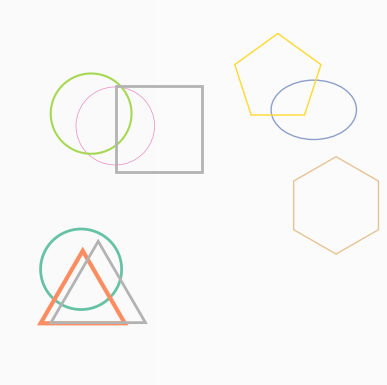[{"shape": "circle", "thickness": 2, "radius": 0.52, "center": [0.209, 0.301]}, {"shape": "triangle", "thickness": 3, "radius": 0.63, "center": [0.213, 0.223]}, {"shape": "oval", "thickness": 1, "radius": 0.55, "center": [0.81, 0.715]}, {"shape": "circle", "thickness": 0.5, "radius": 0.51, "center": [0.297, 0.673]}, {"shape": "circle", "thickness": 1.5, "radius": 0.52, "center": [0.235, 0.705]}, {"shape": "pentagon", "thickness": 1, "radius": 0.59, "center": [0.717, 0.796]}, {"shape": "hexagon", "thickness": 1, "radius": 0.63, "center": [0.867, 0.467]}, {"shape": "triangle", "thickness": 2, "radius": 0.7, "center": [0.253, 0.232]}, {"shape": "square", "thickness": 2, "radius": 0.56, "center": [0.41, 0.665]}]